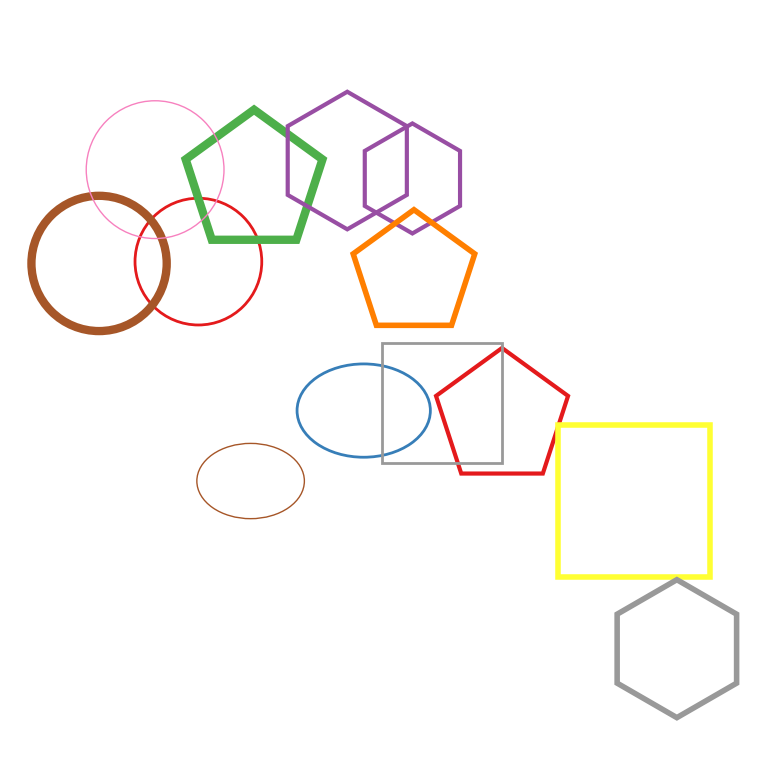[{"shape": "pentagon", "thickness": 1.5, "radius": 0.45, "center": [0.652, 0.458]}, {"shape": "circle", "thickness": 1, "radius": 0.41, "center": [0.258, 0.66]}, {"shape": "oval", "thickness": 1, "radius": 0.43, "center": [0.472, 0.467]}, {"shape": "pentagon", "thickness": 3, "radius": 0.47, "center": [0.33, 0.764]}, {"shape": "hexagon", "thickness": 1.5, "radius": 0.45, "center": [0.451, 0.792]}, {"shape": "hexagon", "thickness": 1.5, "radius": 0.36, "center": [0.536, 0.768]}, {"shape": "pentagon", "thickness": 2, "radius": 0.42, "center": [0.538, 0.645]}, {"shape": "square", "thickness": 2, "radius": 0.49, "center": [0.823, 0.35]}, {"shape": "circle", "thickness": 3, "radius": 0.44, "center": [0.129, 0.658]}, {"shape": "oval", "thickness": 0.5, "radius": 0.35, "center": [0.325, 0.375]}, {"shape": "circle", "thickness": 0.5, "radius": 0.45, "center": [0.201, 0.78]}, {"shape": "square", "thickness": 1, "radius": 0.39, "center": [0.575, 0.476]}, {"shape": "hexagon", "thickness": 2, "radius": 0.45, "center": [0.879, 0.158]}]